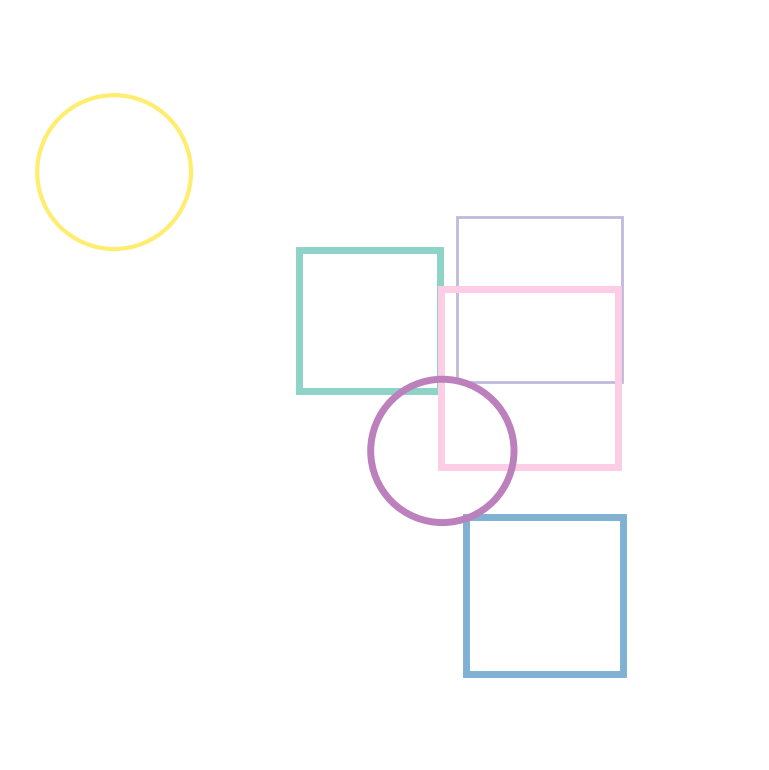[{"shape": "square", "thickness": 2.5, "radius": 0.46, "center": [0.48, 0.583]}, {"shape": "square", "thickness": 1, "radius": 0.54, "center": [0.701, 0.611]}, {"shape": "square", "thickness": 2.5, "radius": 0.51, "center": [0.707, 0.227]}, {"shape": "square", "thickness": 2.5, "radius": 0.58, "center": [0.688, 0.509]}, {"shape": "circle", "thickness": 2.5, "radius": 0.47, "center": [0.574, 0.414]}, {"shape": "circle", "thickness": 1.5, "radius": 0.5, "center": [0.148, 0.776]}]